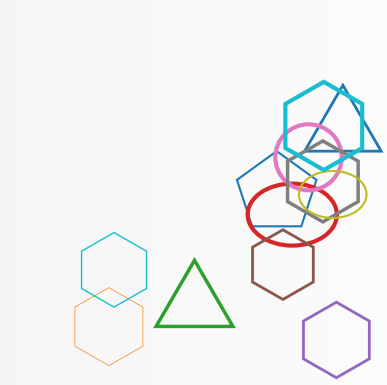[{"shape": "triangle", "thickness": 2, "radius": 0.57, "center": [0.885, 0.664]}, {"shape": "pentagon", "thickness": 1.5, "radius": 0.54, "center": [0.714, 0.499]}, {"shape": "hexagon", "thickness": 0.5, "radius": 0.51, "center": [0.281, 0.152]}, {"shape": "triangle", "thickness": 2.5, "radius": 0.57, "center": [0.502, 0.209]}, {"shape": "oval", "thickness": 3, "radius": 0.58, "center": [0.754, 0.443]}, {"shape": "hexagon", "thickness": 2, "radius": 0.49, "center": [0.868, 0.117]}, {"shape": "hexagon", "thickness": 2, "radius": 0.45, "center": [0.73, 0.313]}, {"shape": "circle", "thickness": 3, "radius": 0.43, "center": [0.796, 0.591]}, {"shape": "hexagon", "thickness": 2.5, "radius": 0.53, "center": [0.833, 0.529]}, {"shape": "oval", "thickness": 1.5, "radius": 0.44, "center": [0.859, 0.495]}, {"shape": "hexagon", "thickness": 3, "radius": 0.57, "center": [0.836, 0.673]}, {"shape": "hexagon", "thickness": 1, "radius": 0.48, "center": [0.294, 0.299]}]